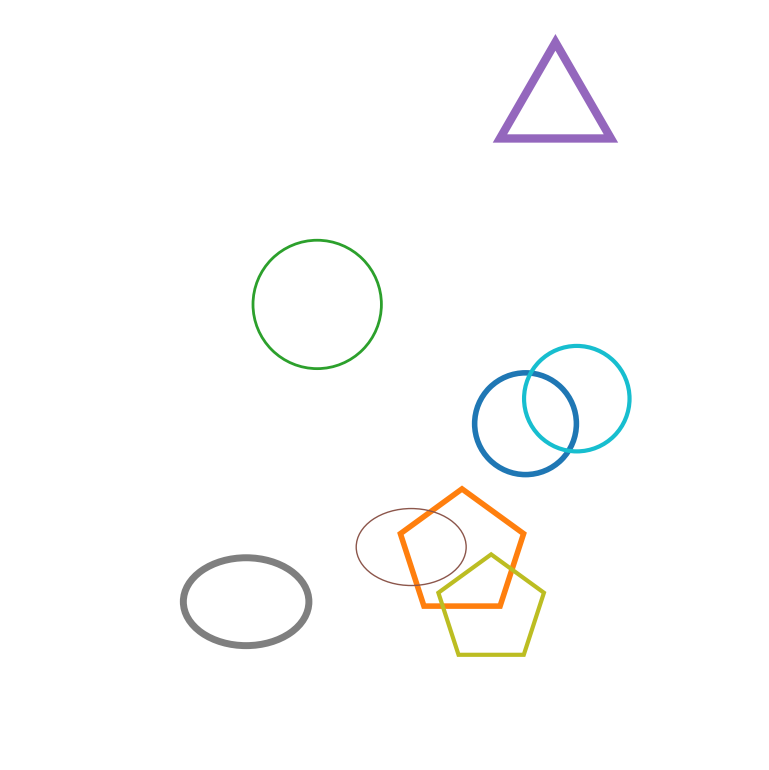[{"shape": "circle", "thickness": 2, "radius": 0.33, "center": [0.682, 0.45]}, {"shape": "pentagon", "thickness": 2, "radius": 0.42, "center": [0.6, 0.281]}, {"shape": "circle", "thickness": 1, "radius": 0.42, "center": [0.412, 0.605]}, {"shape": "triangle", "thickness": 3, "radius": 0.42, "center": [0.721, 0.862]}, {"shape": "oval", "thickness": 0.5, "radius": 0.36, "center": [0.534, 0.29]}, {"shape": "oval", "thickness": 2.5, "radius": 0.41, "center": [0.32, 0.219]}, {"shape": "pentagon", "thickness": 1.5, "radius": 0.36, "center": [0.638, 0.208]}, {"shape": "circle", "thickness": 1.5, "radius": 0.34, "center": [0.749, 0.482]}]